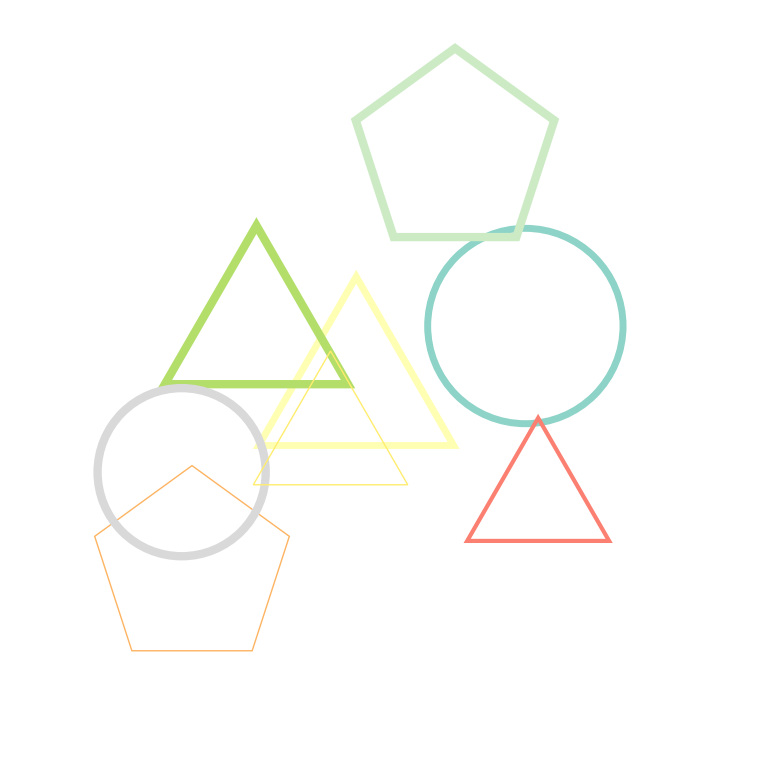[{"shape": "circle", "thickness": 2.5, "radius": 0.63, "center": [0.682, 0.577]}, {"shape": "triangle", "thickness": 2.5, "radius": 0.73, "center": [0.463, 0.494]}, {"shape": "triangle", "thickness": 1.5, "radius": 0.53, "center": [0.699, 0.351]}, {"shape": "pentagon", "thickness": 0.5, "radius": 0.66, "center": [0.249, 0.262]}, {"shape": "triangle", "thickness": 3, "radius": 0.69, "center": [0.333, 0.57]}, {"shape": "circle", "thickness": 3, "radius": 0.55, "center": [0.236, 0.387]}, {"shape": "pentagon", "thickness": 3, "radius": 0.68, "center": [0.591, 0.802]}, {"shape": "triangle", "thickness": 0.5, "radius": 0.58, "center": [0.429, 0.428]}]